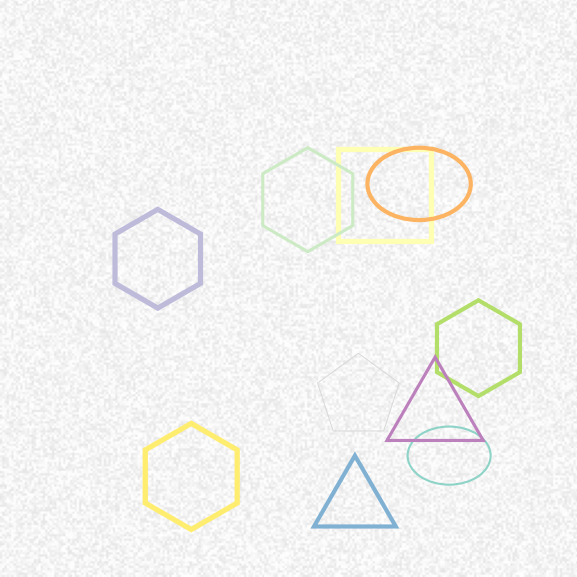[{"shape": "oval", "thickness": 1, "radius": 0.36, "center": [0.778, 0.21]}, {"shape": "square", "thickness": 2.5, "radius": 0.4, "center": [0.666, 0.661]}, {"shape": "hexagon", "thickness": 2.5, "radius": 0.43, "center": [0.273, 0.551]}, {"shape": "triangle", "thickness": 2, "radius": 0.41, "center": [0.615, 0.128]}, {"shape": "oval", "thickness": 2, "radius": 0.45, "center": [0.726, 0.681]}, {"shape": "hexagon", "thickness": 2, "radius": 0.41, "center": [0.828, 0.396]}, {"shape": "pentagon", "thickness": 0.5, "radius": 0.37, "center": [0.621, 0.313]}, {"shape": "triangle", "thickness": 1.5, "radius": 0.48, "center": [0.753, 0.285]}, {"shape": "hexagon", "thickness": 1.5, "radius": 0.45, "center": [0.533, 0.653]}, {"shape": "hexagon", "thickness": 2.5, "radius": 0.46, "center": [0.331, 0.174]}]